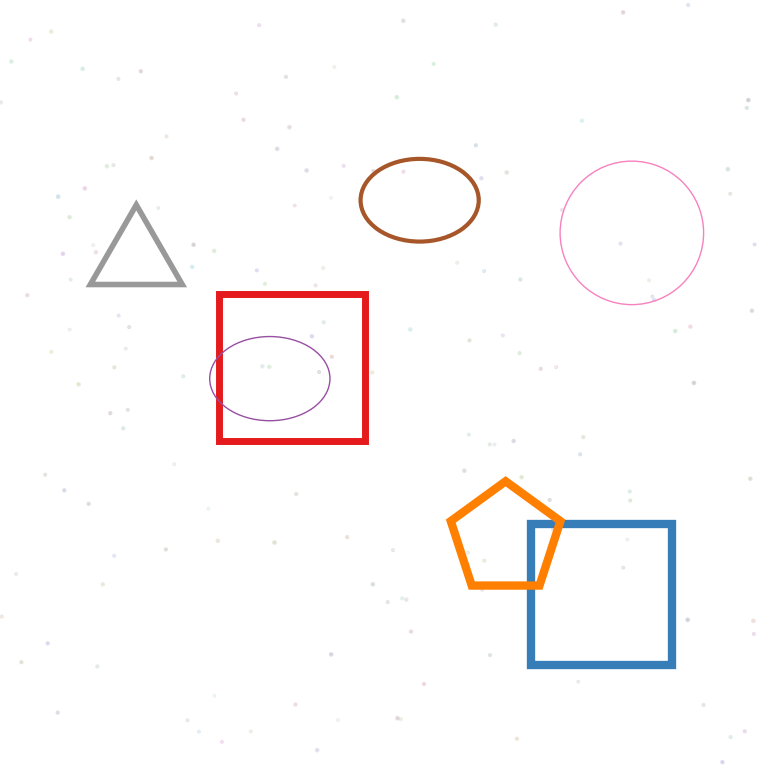[{"shape": "square", "thickness": 2.5, "radius": 0.48, "center": [0.38, 0.523]}, {"shape": "square", "thickness": 3, "radius": 0.46, "center": [0.781, 0.228]}, {"shape": "oval", "thickness": 0.5, "radius": 0.39, "center": [0.35, 0.508]}, {"shape": "pentagon", "thickness": 3, "radius": 0.37, "center": [0.657, 0.3]}, {"shape": "oval", "thickness": 1.5, "radius": 0.38, "center": [0.545, 0.74]}, {"shape": "circle", "thickness": 0.5, "radius": 0.47, "center": [0.821, 0.698]}, {"shape": "triangle", "thickness": 2, "radius": 0.34, "center": [0.177, 0.665]}]